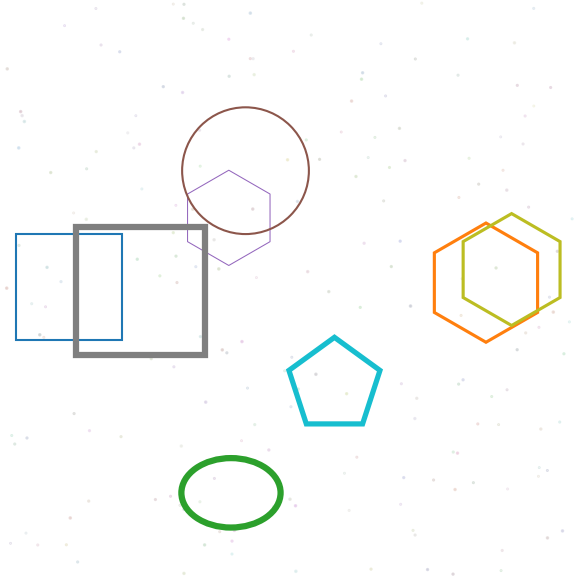[{"shape": "square", "thickness": 1, "radius": 0.46, "center": [0.119, 0.503]}, {"shape": "hexagon", "thickness": 1.5, "radius": 0.52, "center": [0.842, 0.51]}, {"shape": "oval", "thickness": 3, "radius": 0.43, "center": [0.4, 0.146]}, {"shape": "hexagon", "thickness": 0.5, "radius": 0.41, "center": [0.396, 0.622]}, {"shape": "circle", "thickness": 1, "radius": 0.55, "center": [0.425, 0.704]}, {"shape": "square", "thickness": 3, "radius": 0.55, "center": [0.243, 0.495]}, {"shape": "hexagon", "thickness": 1.5, "radius": 0.48, "center": [0.886, 0.532]}, {"shape": "pentagon", "thickness": 2.5, "radius": 0.41, "center": [0.579, 0.332]}]